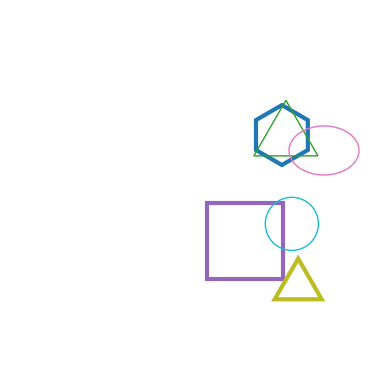[{"shape": "hexagon", "thickness": 3, "radius": 0.39, "center": [0.732, 0.649]}, {"shape": "triangle", "thickness": 1, "radius": 0.48, "center": [0.743, 0.643]}, {"shape": "square", "thickness": 3, "radius": 0.49, "center": [0.637, 0.375]}, {"shape": "oval", "thickness": 1, "radius": 0.45, "center": [0.842, 0.609]}, {"shape": "triangle", "thickness": 3, "radius": 0.35, "center": [0.775, 0.258]}, {"shape": "circle", "thickness": 1, "radius": 0.34, "center": [0.758, 0.419]}]